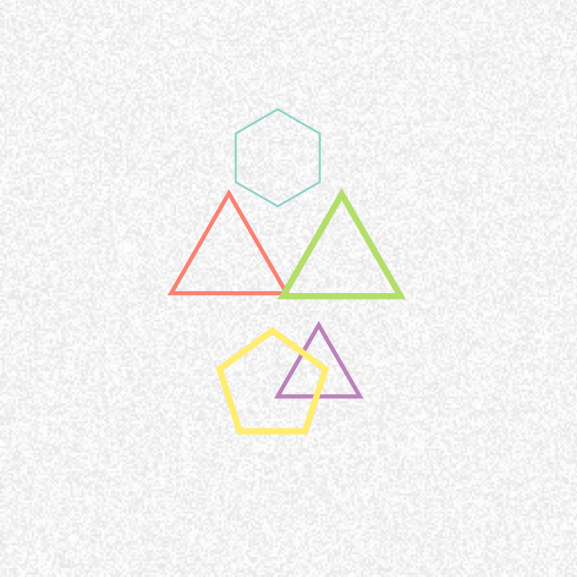[{"shape": "hexagon", "thickness": 1, "radius": 0.42, "center": [0.481, 0.726]}, {"shape": "triangle", "thickness": 2, "radius": 0.58, "center": [0.396, 0.549]}, {"shape": "triangle", "thickness": 3, "radius": 0.59, "center": [0.592, 0.545]}, {"shape": "triangle", "thickness": 2, "radius": 0.41, "center": [0.552, 0.354]}, {"shape": "pentagon", "thickness": 3, "radius": 0.48, "center": [0.472, 0.33]}]